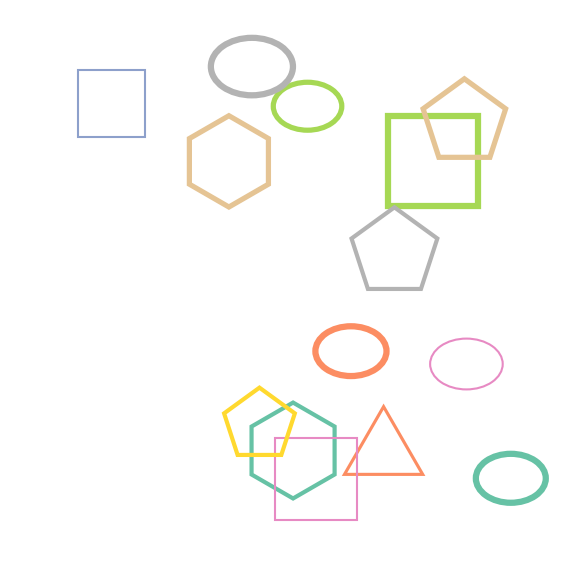[{"shape": "oval", "thickness": 3, "radius": 0.3, "center": [0.885, 0.171]}, {"shape": "hexagon", "thickness": 2, "radius": 0.42, "center": [0.507, 0.219]}, {"shape": "oval", "thickness": 3, "radius": 0.31, "center": [0.608, 0.391]}, {"shape": "triangle", "thickness": 1.5, "radius": 0.39, "center": [0.664, 0.217]}, {"shape": "square", "thickness": 1, "radius": 0.29, "center": [0.193, 0.82]}, {"shape": "square", "thickness": 1, "radius": 0.35, "center": [0.547, 0.17]}, {"shape": "oval", "thickness": 1, "radius": 0.31, "center": [0.808, 0.369]}, {"shape": "oval", "thickness": 2.5, "radius": 0.3, "center": [0.533, 0.815]}, {"shape": "square", "thickness": 3, "radius": 0.39, "center": [0.75, 0.72]}, {"shape": "pentagon", "thickness": 2, "radius": 0.32, "center": [0.449, 0.263]}, {"shape": "pentagon", "thickness": 2.5, "radius": 0.38, "center": [0.804, 0.788]}, {"shape": "hexagon", "thickness": 2.5, "radius": 0.4, "center": [0.396, 0.72]}, {"shape": "oval", "thickness": 3, "radius": 0.36, "center": [0.436, 0.884]}, {"shape": "pentagon", "thickness": 2, "radius": 0.39, "center": [0.683, 0.562]}]